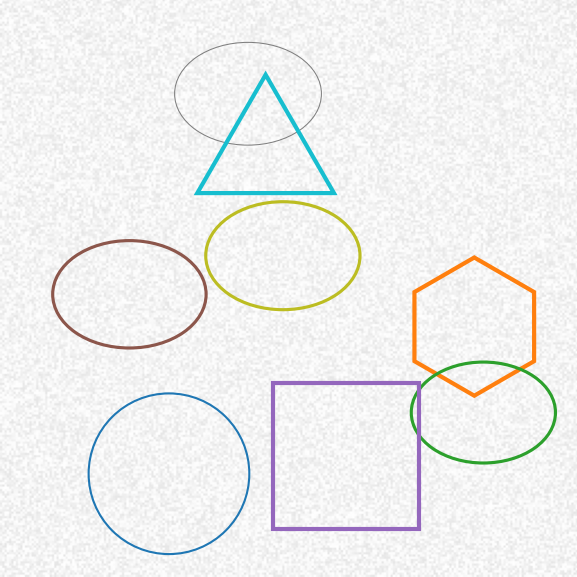[{"shape": "circle", "thickness": 1, "radius": 0.7, "center": [0.293, 0.179]}, {"shape": "hexagon", "thickness": 2, "radius": 0.6, "center": [0.821, 0.434]}, {"shape": "oval", "thickness": 1.5, "radius": 0.62, "center": [0.837, 0.285]}, {"shape": "square", "thickness": 2, "radius": 0.63, "center": [0.599, 0.21]}, {"shape": "oval", "thickness": 1.5, "radius": 0.66, "center": [0.224, 0.49]}, {"shape": "oval", "thickness": 0.5, "radius": 0.64, "center": [0.429, 0.837]}, {"shape": "oval", "thickness": 1.5, "radius": 0.67, "center": [0.49, 0.556]}, {"shape": "triangle", "thickness": 2, "radius": 0.68, "center": [0.46, 0.733]}]